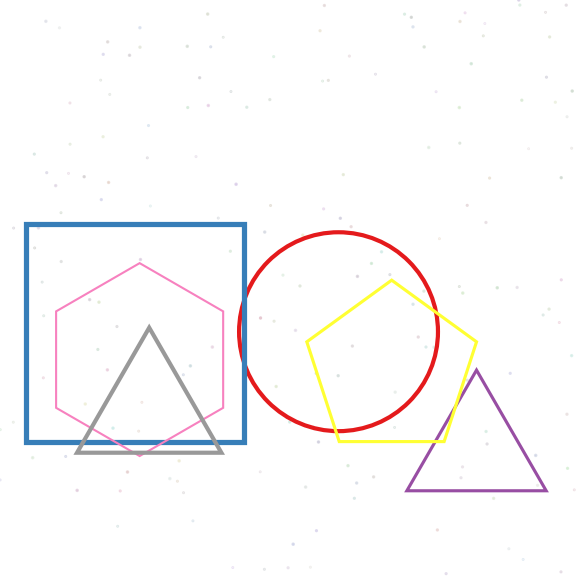[{"shape": "circle", "thickness": 2, "radius": 0.86, "center": [0.586, 0.425]}, {"shape": "square", "thickness": 2.5, "radius": 0.94, "center": [0.234, 0.422]}, {"shape": "triangle", "thickness": 1.5, "radius": 0.7, "center": [0.825, 0.219]}, {"shape": "pentagon", "thickness": 1.5, "radius": 0.77, "center": [0.678, 0.359]}, {"shape": "hexagon", "thickness": 1, "radius": 0.84, "center": [0.242, 0.376]}, {"shape": "triangle", "thickness": 2, "radius": 0.72, "center": [0.258, 0.287]}]